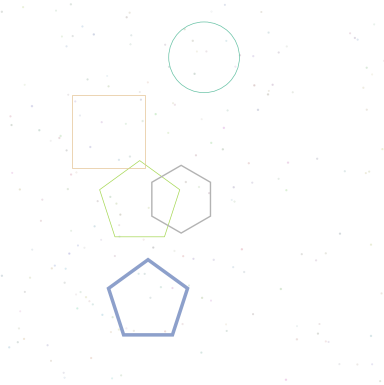[{"shape": "circle", "thickness": 0.5, "radius": 0.46, "center": [0.53, 0.851]}, {"shape": "pentagon", "thickness": 2.5, "radius": 0.54, "center": [0.385, 0.218]}, {"shape": "pentagon", "thickness": 0.5, "radius": 0.55, "center": [0.363, 0.473]}, {"shape": "square", "thickness": 0.5, "radius": 0.47, "center": [0.282, 0.658]}, {"shape": "hexagon", "thickness": 1, "radius": 0.44, "center": [0.471, 0.483]}]